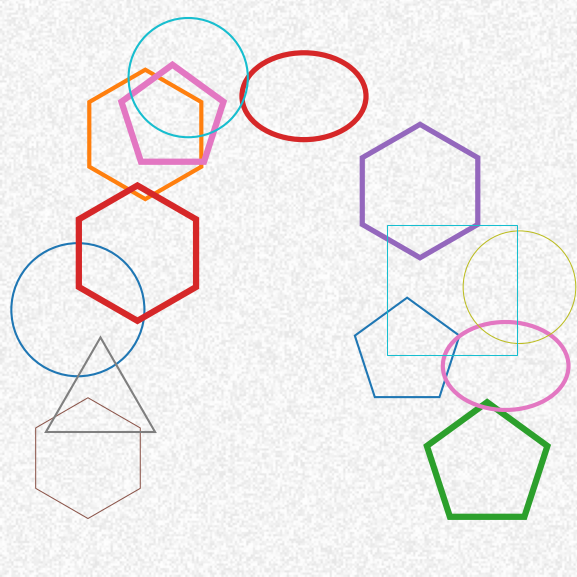[{"shape": "circle", "thickness": 1, "radius": 0.58, "center": [0.135, 0.463]}, {"shape": "pentagon", "thickness": 1, "radius": 0.48, "center": [0.705, 0.389]}, {"shape": "hexagon", "thickness": 2, "radius": 0.56, "center": [0.252, 0.766]}, {"shape": "pentagon", "thickness": 3, "radius": 0.55, "center": [0.844, 0.193]}, {"shape": "oval", "thickness": 2.5, "radius": 0.54, "center": [0.526, 0.833]}, {"shape": "hexagon", "thickness": 3, "radius": 0.59, "center": [0.238, 0.561]}, {"shape": "hexagon", "thickness": 2.5, "radius": 0.58, "center": [0.727, 0.668]}, {"shape": "hexagon", "thickness": 0.5, "radius": 0.52, "center": [0.152, 0.206]}, {"shape": "oval", "thickness": 2, "radius": 0.54, "center": [0.876, 0.365]}, {"shape": "pentagon", "thickness": 3, "radius": 0.46, "center": [0.299, 0.794]}, {"shape": "triangle", "thickness": 1, "radius": 0.55, "center": [0.174, 0.306]}, {"shape": "circle", "thickness": 0.5, "radius": 0.49, "center": [0.9, 0.502]}, {"shape": "square", "thickness": 0.5, "radius": 0.56, "center": [0.783, 0.496]}, {"shape": "circle", "thickness": 1, "radius": 0.52, "center": [0.326, 0.865]}]